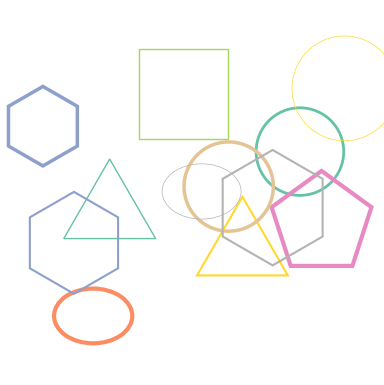[{"shape": "circle", "thickness": 2, "radius": 0.57, "center": [0.779, 0.606]}, {"shape": "triangle", "thickness": 1, "radius": 0.69, "center": [0.285, 0.449]}, {"shape": "oval", "thickness": 3, "radius": 0.51, "center": [0.242, 0.179]}, {"shape": "hexagon", "thickness": 1.5, "radius": 0.66, "center": [0.192, 0.369]}, {"shape": "hexagon", "thickness": 2.5, "radius": 0.52, "center": [0.111, 0.672]}, {"shape": "pentagon", "thickness": 3, "radius": 0.68, "center": [0.835, 0.42]}, {"shape": "square", "thickness": 1, "radius": 0.58, "center": [0.476, 0.755]}, {"shape": "triangle", "thickness": 1.5, "radius": 0.68, "center": [0.63, 0.353]}, {"shape": "circle", "thickness": 0.5, "radius": 0.68, "center": [0.895, 0.77]}, {"shape": "circle", "thickness": 2.5, "radius": 0.58, "center": [0.594, 0.515]}, {"shape": "oval", "thickness": 0.5, "radius": 0.51, "center": [0.524, 0.503]}, {"shape": "hexagon", "thickness": 1.5, "radius": 0.75, "center": [0.708, 0.461]}]